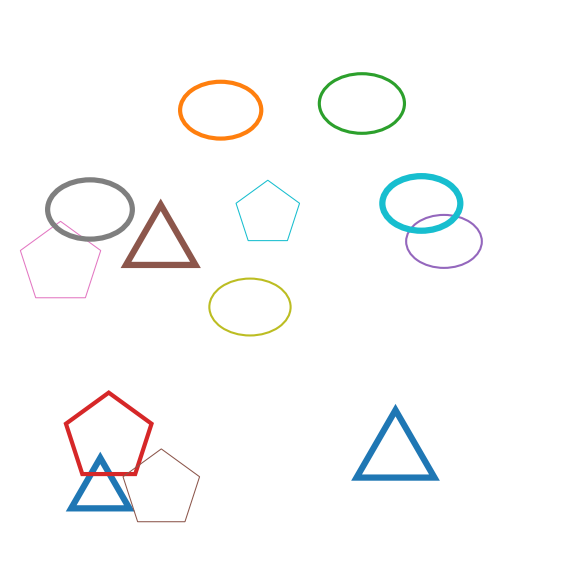[{"shape": "triangle", "thickness": 3, "radius": 0.39, "center": [0.685, 0.211]}, {"shape": "triangle", "thickness": 3, "radius": 0.29, "center": [0.174, 0.148]}, {"shape": "oval", "thickness": 2, "radius": 0.35, "center": [0.382, 0.808]}, {"shape": "oval", "thickness": 1.5, "radius": 0.37, "center": [0.627, 0.82]}, {"shape": "pentagon", "thickness": 2, "radius": 0.39, "center": [0.188, 0.241]}, {"shape": "oval", "thickness": 1, "radius": 0.33, "center": [0.769, 0.581]}, {"shape": "triangle", "thickness": 3, "radius": 0.35, "center": [0.278, 0.575]}, {"shape": "pentagon", "thickness": 0.5, "radius": 0.35, "center": [0.279, 0.152]}, {"shape": "pentagon", "thickness": 0.5, "radius": 0.37, "center": [0.105, 0.543]}, {"shape": "oval", "thickness": 2.5, "radius": 0.37, "center": [0.156, 0.636]}, {"shape": "oval", "thickness": 1, "radius": 0.35, "center": [0.433, 0.467]}, {"shape": "pentagon", "thickness": 0.5, "radius": 0.29, "center": [0.464, 0.629]}, {"shape": "oval", "thickness": 3, "radius": 0.34, "center": [0.73, 0.647]}]